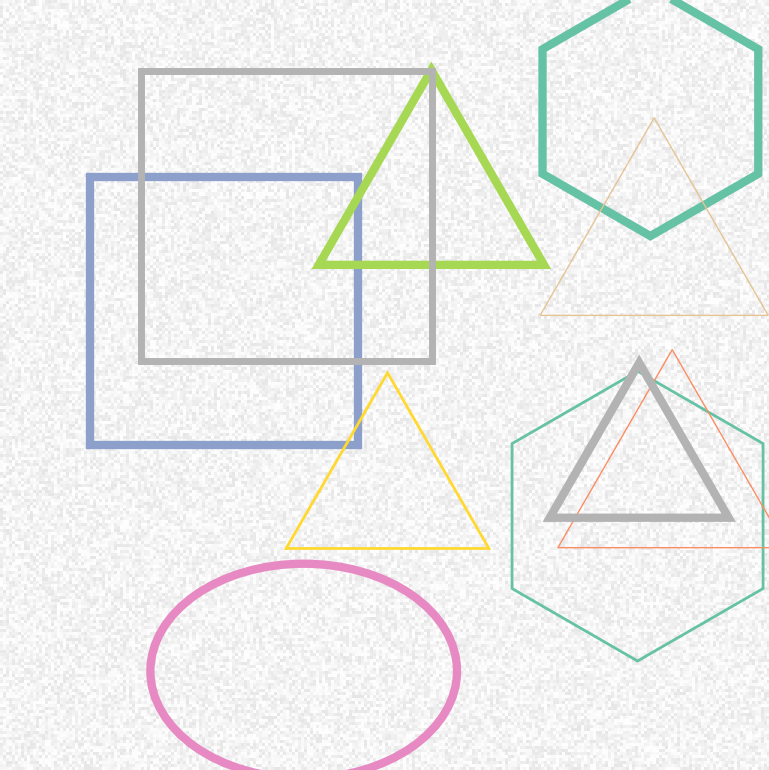[{"shape": "hexagon", "thickness": 1, "radius": 0.94, "center": [0.828, 0.33]}, {"shape": "hexagon", "thickness": 3, "radius": 0.81, "center": [0.845, 0.855]}, {"shape": "triangle", "thickness": 0.5, "radius": 0.86, "center": [0.873, 0.374]}, {"shape": "square", "thickness": 3, "radius": 0.87, "center": [0.291, 0.596]}, {"shape": "oval", "thickness": 3, "radius": 1.0, "center": [0.394, 0.129]}, {"shape": "triangle", "thickness": 3, "radius": 0.84, "center": [0.56, 0.74]}, {"shape": "triangle", "thickness": 1, "radius": 0.76, "center": [0.503, 0.364]}, {"shape": "triangle", "thickness": 0.5, "radius": 0.86, "center": [0.85, 0.676]}, {"shape": "triangle", "thickness": 3, "radius": 0.67, "center": [0.83, 0.395]}, {"shape": "square", "thickness": 2.5, "radius": 0.94, "center": [0.372, 0.719]}]